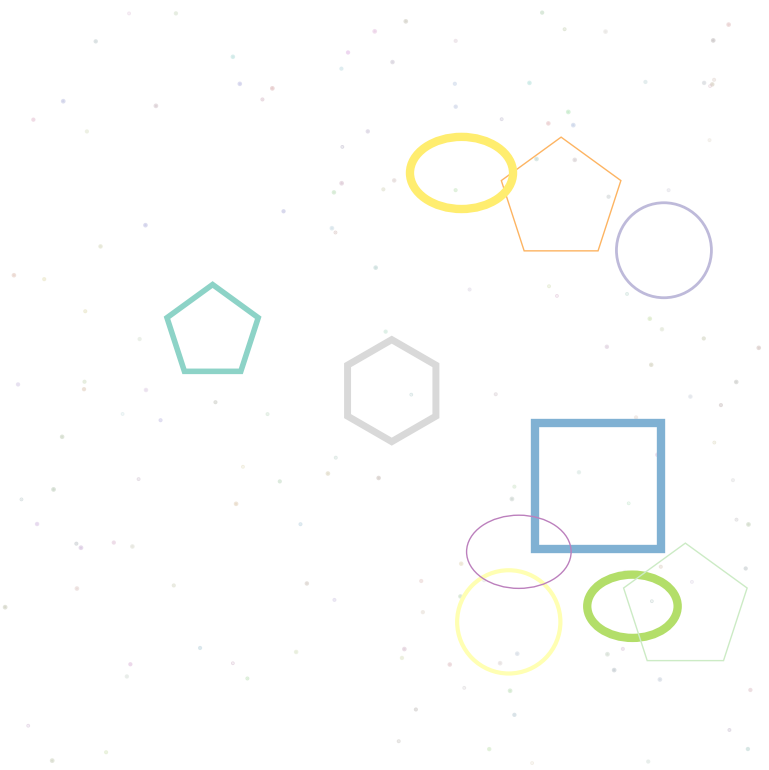[{"shape": "pentagon", "thickness": 2, "radius": 0.31, "center": [0.276, 0.568]}, {"shape": "circle", "thickness": 1.5, "radius": 0.34, "center": [0.661, 0.192]}, {"shape": "circle", "thickness": 1, "radius": 0.31, "center": [0.862, 0.675]}, {"shape": "square", "thickness": 3, "radius": 0.41, "center": [0.777, 0.369]}, {"shape": "pentagon", "thickness": 0.5, "radius": 0.41, "center": [0.729, 0.74]}, {"shape": "oval", "thickness": 3, "radius": 0.29, "center": [0.821, 0.213]}, {"shape": "hexagon", "thickness": 2.5, "radius": 0.33, "center": [0.509, 0.493]}, {"shape": "oval", "thickness": 0.5, "radius": 0.34, "center": [0.674, 0.283]}, {"shape": "pentagon", "thickness": 0.5, "radius": 0.42, "center": [0.89, 0.21]}, {"shape": "oval", "thickness": 3, "radius": 0.33, "center": [0.599, 0.775]}]